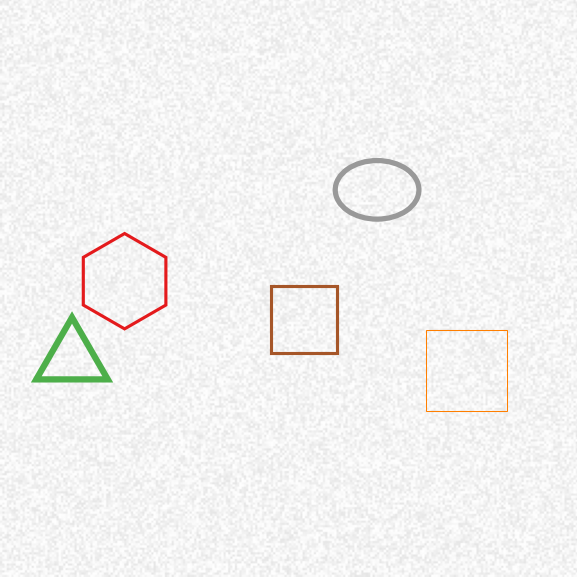[{"shape": "hexagon", "thickness": 1.5, "radius": 0.41, "center": [0.216, 0.512]}, {"shape": "triangle", "thickness": 3, "radius": 0.36, "center": [0.125, 0.378]}, {"shape": "square", "thickness": 0.5, "radius": 0.35, "center": [0.807, 0.358]}, {"shape": "square", "thickness": 1.5, "radius": 0.29, "center": [0.527, 0.446]}, {"shape": "oval", "thickness": 2.5, "radius": 0.36, "center": [0.653, 0.67]}]